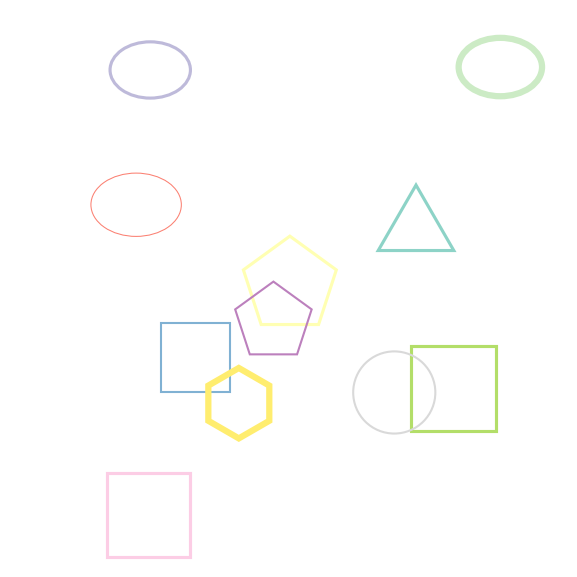[{"shape": "triangle", "thickness": 1.5, "radius": 0.38, "center": [0.72, 0.603]}, {"shape": "pentagon", "thickness": 1.5, "radius": 0.42, "center": [0.502, 0.506]}, {"shape": "oval", "thickness": 1.5, "radius": 0.35, "center": [0.26, 0.878]}, {"shape": "oval", "thickness": 0.5, "radius": 0.39, "center": [0.236, 0.645]}, {"shape": "square", "thickness": 1, "radius": 0.3, "center": [0.339, 0.38]}, {"shape": "square", "thickness": 1.5, "radius": 0.37, "center": [0.786, 0.326]}, {"shape": "square", "thickness": 1.5, "radius": 0.36, "center": [0.257, 0.107]}, {"shape": "circle", "thickness": 1, "radius": 0.36, "center": [0.683, 0.32]}, {"shape": "pentagon", "thickness": 1, "radius": 0.35, "center": [0.473, 0.442]}, {"shape": "oval", "thickness": 3, "radius": 0.36, "center": [0.866, 0.883]}, {"shape": "hexagon", "thickness": 3, "radius": 0.3, "center": [0.414, 0.301]}]